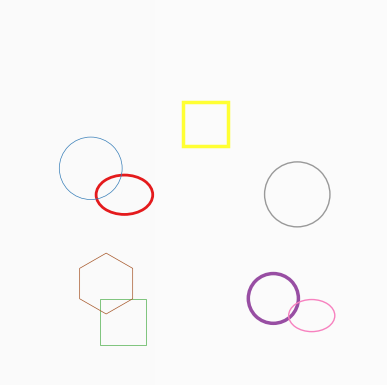[{"shape": "oval", "thickness": 2, "radius": 0.37, "center": [0.321, 0.494]}, {"shape": "circle", "thickness": 0.5, "radius": 0.41, "center": [0.234, 0.563]}, {"shape": "square", "thickness": 0.5, "radius": 0.3, "center": [0.318, 0.164]}, {"shape": "circle", "thickness": 2.5, "radius": 0.32, "center": [0.705, 0.225]}, {"shape": "square", "thickness": 2.5, "radius": 0.29, "center": [0.53, 0.678]}, {"shape": "hexagon", "thickness": 0.5, "radius": 0.4, "center": [0.274, 0.264]}, {"shape": "oval", "thickness": 1, "radius": 0.3, "center": [0.804, 0.18]}, {"shape": "circle", "thickness": 1, "radius": 0.42, "center": [0.767, 0.495]}]